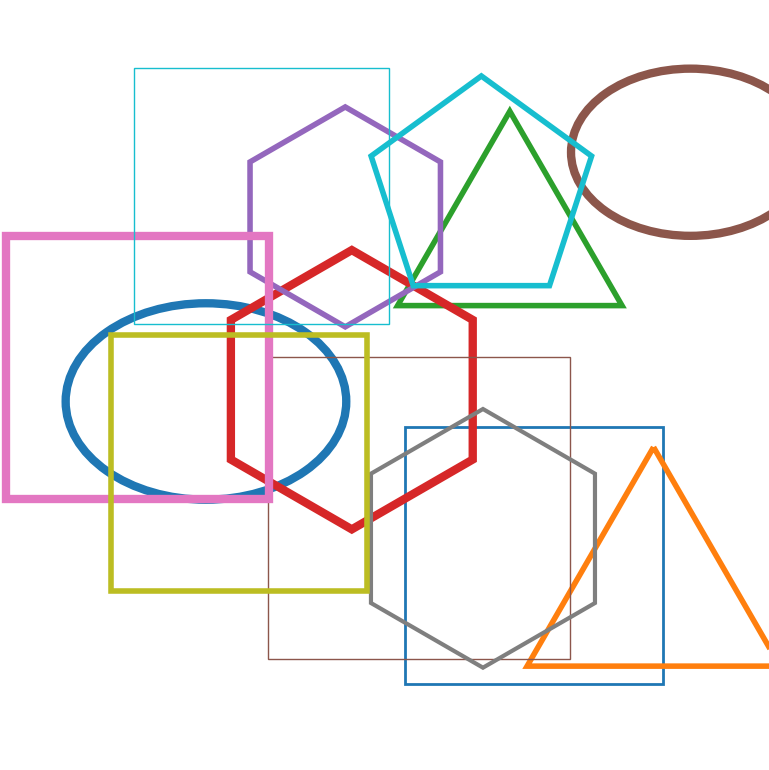[{"shape": "oval", "thickness": 3, "radius": 0.91, "center": [0.267, 0.479]}, {"shape": "square", "thickness": 1, "radius": 0.84, "center": [0.694, 0.279]}, {"shape": "triangle", "thickness": 2, "radius": 0.95, "center": [0.849, 0.23]}, {"shape": "triangle", "thickness": 2, "radius": 0.84, "center": [0.662, 0.687]}, {"shape": "hexagon", "thickness": 3, "radius": 0.91, "center": [0.457, 0.494]}, {"shape": "hexagon", "thickness": 2, "radius": 0.71, "center": [0.448, 0.718]}, {"shape": "square", "thickness": 0.5, "radius": 0.98, "center": [0.544, 0.34]}, {"shape": "oval", "thickness": 3, "radius": 0.78, "center": [0.897, 0.802]}, {"shape": "square", "thickness": 3, "radius": 0.86, "center": [0.178, 0.523]}, {"shape": "hexagon", "thickness": 1.5, "radius": 0.84, "center": [0.627, 0.301]}, {"shape": "square", "thickness": 2, "radius": 0.83, "center": [0.311, 0.398]}, {"shape": "pentagon", "thickness": 2, "radius": 0.75, "center": [0.625, 0.751]}, {"shape": "square", "thickness": 0.5, "radius": 0.83, "center": [0.34, 0.746]}]